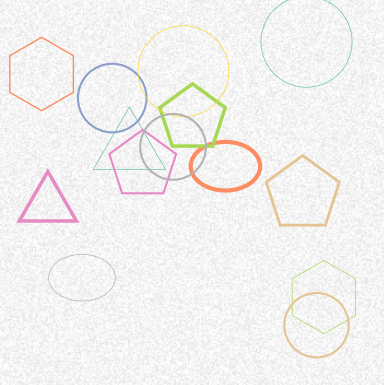[{"shape": "triangle", "thickness": 0.5, "radius": 0.54, "center": [0.336, 0.614]}, {"shape": "circle", "thickness": 0.5, "radius": 0.59, "center": [0.796, 0.892]}, {"shape": "oval", "thickness": 3, "radius": 0.45, "center": [0.586, 0.568]}, {"shape": "hexagon", "thickness": 1, "radius": 0.48, "center": [0.108, 0.808]}, {"shape": "circle", "thickness": 1.5, "radius": 0.45, "center": [0.292, 0.745]}, {"shape": "triangle", "thickness": 2.5, "radius": 0.43, "center": [0.124, 0.469]}, {"shape": "pentagon", "thickness": 1.5, "radius": 0.46, "center": [0.371, 0.572]}, {"shape": "pentagon", "thickness": 2.5, "radius": 0.45, "center": [0.5, 0.693]}, {"shape": "hexagon", "thickness": 0.5, "radius": 0.48, "center": [0.841, 0.228]}, {"shape": "circle", "thickness": 0.5, "radius": 0.59, "center": [0.476, 0.815]}, {"shape": "circle", "thickness": 1.5, "radius": 0.42, "center": [0.822, 0.155]}, {"shape": "pentagon", "thickness": 2, "radius": 0.5, "center": [0.786, 0.496]}, {"shape": "oval", "thickness": 0.5, "radius": 0.43, "center": [0.213, 0.279]}, {"shape": "circle", "thickness": 1.5, "radius": 0.43, "center": [0.45, 0.619]}]